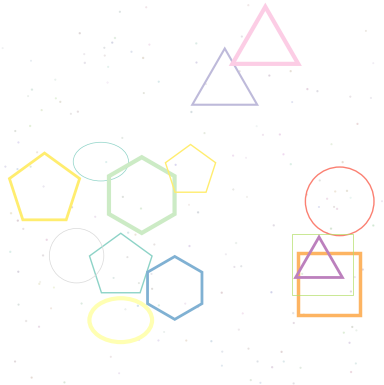[{"shape": "oval", "thickness": 0.5, "radius": 0.36, "center": [0.262, 0.58]}, {"shape": "pentagon", "thickness": 1, "radius": 0.43, "center": [0.314, 0.309]}, {"shape": "oval", "thickness": 3, "radius": 0.41, "center": [0.314, 0.168]}, {"shape": "triangle", "thickness": 1.5, "radius": 0.49, "center": [0.584, 0.777]}, {"shape": "circle", "thickness": 1, "radius": 0.45, "center": [0.882, 0.477]}, {"shape": "hexagon", "thickness": 2, "radius": 0.41, "center": [0.454, 0.252]}, {"shape": "square", "thickness": 2.5, "radius": 0.4, "center": [0.854, 0.263]}, {"shape": "square", "thickness": 0.5, "radius": 0.4, "center": [0.838, 0.313]}, {"shape": "triangle", "thickness": 3, "radius": 0.49, "center": [0.689, 0.884]}, {"shape": "circle", "thickness": 0.5, "radius": 0.35, "center": [0.199, 0.336]}, {"shape": "triangle", "thickness": 2, "radius": 0.35, "center": [0.829, 0.314]}, {"shape": "hexagon", "thickness": 3, "radius": 0.49, "center": [0.368, 0.493]}, {"shape": "pentagon", "thickness": 2, "radius": 0.48, "center": [0.116, 0.507]}, {"shape": "pentagon", "thickness": 1, "radius": 0.34, "center": [0.495, 0.556]}]